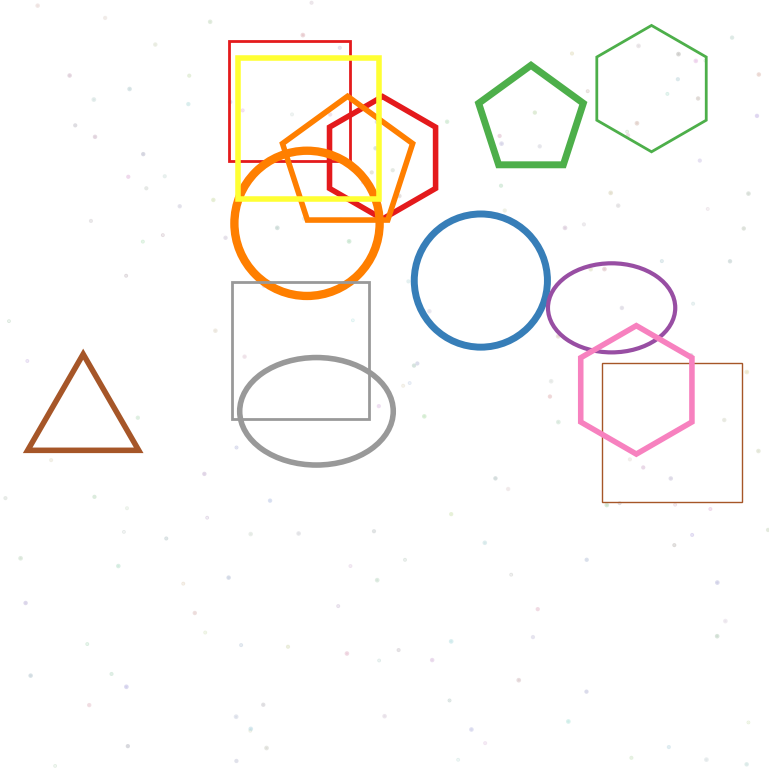[{"shape": "square", "thickness": 1, "radius": 0.39, "center": [0.376, 0.869]}, {"shape": "hexagon", "thickness": 2, "radius": 0.4, "center": [0.497, 0.795]}, {"shape": "circle", "thickness": 2.5, "radius": 0.43, "center": [0.624, 0.636]}, {"shape": "pentagon", "thickness": 2.5, "radius": 0.36, "center": [0.69, 0.844]}, {"shape": "hexagon", "thickness": 1, "radius": 0.41, "center": [0.846, 0.885]}, {"shape": "oval", "thickness": 1.5, "radius": 0.41, "center": [0.794, 0.6]}, {"shape": "circle", "thickness": 3, "radius": 0.47, "center": [0.399, 0.71]}, {"shape": "pentagon", "thickness": 2, "radius": 0.44, "center": [0.451, 0.786]}, {"shape": "square", "thickness": 2, "radius": 0.46, "center": [0.401, 0.833]}, {"shape": "square", "thickness": 0.5, "radius": 0.45, "center": [0.873, 0.438]}, {"shape": "triangle", "thickness": 2, "radius": 0.42, "center": [0.108, 0.457]}, {"shape": "hexagon", "thickness": 2, "radius": 0.42, "center": [0.826, 0.494]}, {"shape": "oval", "thickness": 2, "radius": 0.5, "center": [0.411, 0.466]}, {"shape": "square", "thickness": 1, "radius": 0.45, "center": [0.39, 0.545]}]